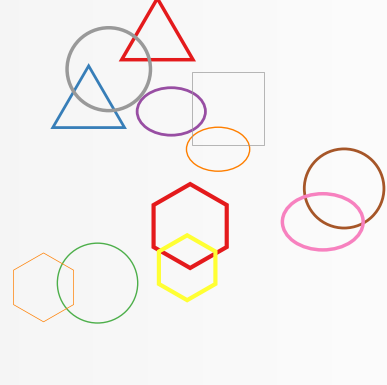[{"shape": "hexagon", "thickness": 3, "radius": 0.54, "center": [0.491, 0.413]}, {"shape": "triangle", "thickness": 2.5, "radius": 0.53, "center": [0.406, 0.898]}, {"shape": "triangle", "thickness": 2, "radius": 0.53, "center": [0.229, 0.722]}, {"shape": "circle", "thickness": 1, "radius": 0.52, "center": [0.252, 0.265]}, {"shape": "oval", "thickness": 2, "radius": 0.44, "center": [0.442, 0.71]}, {"shape": "oval", "thickness": 1, "radius": 0.41, "center": [0.563, 0.612]}, {"shape": "hexagon", "thickness": 0.5, "radius": 0.45, "center": [0.112, 0.254]}, {"shape": "hexagon", "thickness": 3, "radius": 0.42, "center": [0.483, 0.305]}, {"shape": "circle", "thickness": 2, "radius": 0.51, "center": [0.888, 0.51]}, {"shape": "oval", "thickness": 2.5, "radius": 0.52, "center": [0.833, 0.424]}, {"shape": "circle", "thickness": 2.5, "radius": 0.54, "center": [0.281, 0.82]}, {"shape": "square", "thickness": 0.5, "radius": 0.47, "center": [0.588, 0.718]}]